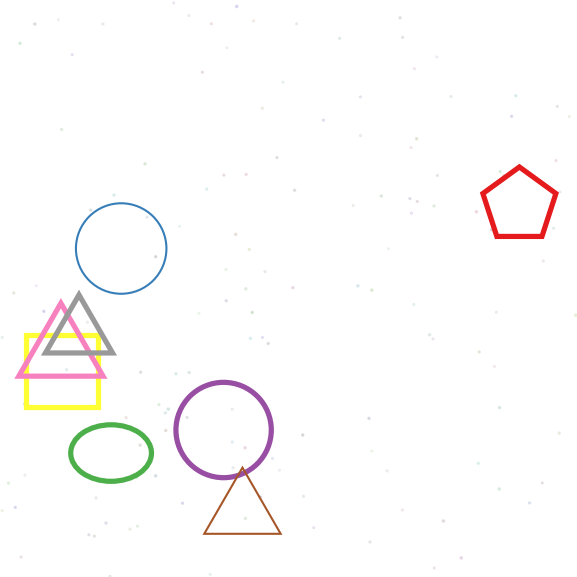[{"shape": "pentagon", "thickness": 2.5, "radius": 0.33, "center": [0.899, 0.644]}, {"shape": "circle", "thickness": 1, "radius": 0.39, "center": [0.21, 0.569]}, {"shape": "oval", "thickness": 2.5, "radius": 0.35, "center": [0.192, 0.215]}, {"shape": "circle", "thickness": 2.5, "radius": 0.41, "center": [0.387, 0.255]}, {"shape": "square", "thickness": 2.5, "radius": 0.31, "center": [0.107, 0.357]}, {"shape": "triangle", "thickness": 1, "radius": 0.38, "center": [0.42, 0.113]}, {"shape": "triangle", "thickness": 2.5, "radius": 0.42, "center": [0.105, 0.39]}, {"shape": "triangle", "thickness": 2.5, "radius": 0.34, "center": [0.137, 0.421]}]